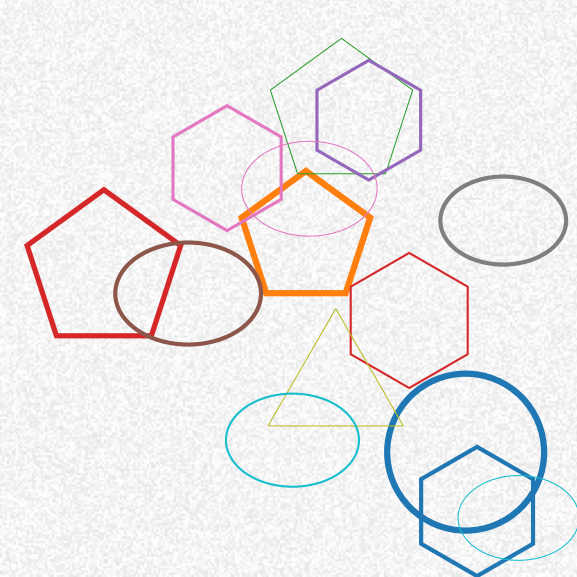[{"shape": "hexagon", "thickness": 2, "radius": 0.56, "center": [0.826, 0.113]}, {"shape": "circle", "thickness": 3, "radius": 0.68, "center": [0.806, 0.216]}, {"shape": "pentagon", "thickness": 3, "radius": 0.58, "center": [0.53, 0.586]}, {"shape": "pentagon", "thickness": 0.5, "radius": 0.65, "center": [0.591, 0.803]}, {"shape": "hexagon", "thickness": 1, "radius": 0.58, "center": [0.709, 0.444]}, {"shape": "pentagon", "thickness": 2.5, "radius": 0.7, "center": [0.18, 0.531]}, {"shape": "hexagon", "thickness": 1.5, "radius": 0.52, "center": [0.639, 0.791]}, {"shape": "oval", "thickness": 2, "radius": 0.63, "center": [0.326, 0.491]}, {"shape": "hexagon", "thickness": 1.5, "radius": 0.54, "center": [0.393, 0.708]}, {"shape": "oval", "thickness": 0.5, "radius": 0.59, "center": [0.536, 0.672]}, {"shape": "oval", "thickness": 2, "radius": 0.54, "center": [0.871, 0.617]}, {"shape": "triangle", "thickness": 0.5, "radius": 0.68, "center": [0.581, 0.329]}, {"shape": "oval", "thickness": 0.5, "radius": 0.52, "center": [0.898, 0.102]}, {"shape": "oval", "thickness": 1, "radius": 0.58, "center": [0.506, 0.237]}]